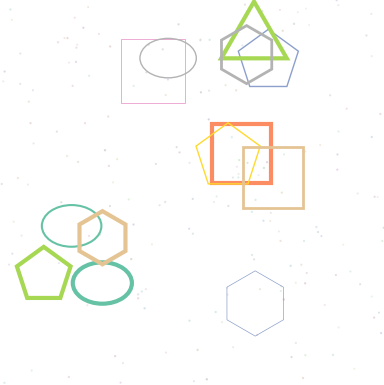[{"shape": "oval", "thickness": 3, "radius": 0.38, "center": [0.266, 0.265]}, {"shape": "oval", "thickness": 1.5, "radius": 0.39, "center": [0.186, 0.413]}, {"shape": "square", "thickness": 3, "radius": 0.38, "center": [0.626, 0.601]}, {"shape": "hexagon", "thickness": 0.5, "radius": 0.42, "center": [0.663, 0.212]}, {"shape": "pentagon", "thickness": 1, "radius": 0.41, "center": [0.697, 0.842]}, {"shape": "square", "thickness": 0.5, "radius": 0.42, "center": [0.397, 0.816]}, {"shape": "pentagon", "thickness": 3, "radius": 0.37, "center": [0.114, 0.285]}, {"shape": "triangle", "thickness": 3, "radius": 0.49, "center": [0.66, 0.898]}, {"shape": "pentagon", "thickness": 1, "radius": 0.44, "center": [0.593, 0.593]}, {"shape": "square", "thickness": 2, "radius": 0.39, "center": [0.71, 0.539]}, {"shape": "hexagon", "thickness": 3, "radius": 0.34, "center": [0.266, 0.383]}, {"shape": "oval", "thickness": 1, "radius": 0.37, "center": [0.437, 0.849]}, {"shape": "hexagon", "thickness": 2, "radius": 0.38, "center": [0.641, 0.858]}]